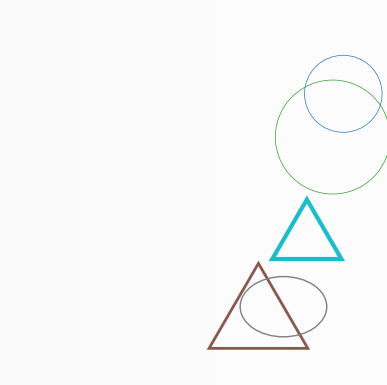[{"shape": "circle", "thickness": 0.5, "radius": 0.5, "center": [0.886, 0.756]}, {"shape": "circle", "thickness": 0.5, "radius": 0.74, "center": [0.859, 0.644]}, {"shape": "triangle", "thickness": 2, "radius": 0.74, "center": [0.667, 0.169]}, {"shape": "oval", "thickness": 1, "radius": 0.56, "center": [0.731, 0.203]}, {"shape": "triangle", "thickness": 3, "radius": 0.52, "center": [0.792, 0.379]}]